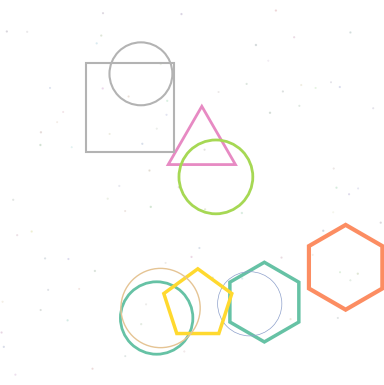[{"shape": "hexagon", "thickness": 2.5, "radius": 0.52, "center": [0.687, 0.215]}, {"shape": "circle", "thickness": 2, "radius": 0.47, "center": [0.407, 0.174]}, {"shape": "hexagon", "thickness": 3, "radius": 0.55, "center": [0.898, 0.306]}, {"shape": "circle", "thickness": 0.5, "radius": 0.42, "center": [0.649, 0.211]}, {"shape": "triangle", "thickness": 2, "radius": 0.5, "center": [0.524, 0.623]}, {"shape": "circle", "thickness": 2, "radius": 0.48, "center": [0.561, 0.541]}, {"shape": "pentagon", "thickness": 2.5, "radius": 0.46, "center": [0.514, 0.209]}, {"shape": "circle", "thickness": 1, "radius": 0.51, "center": [0.417, 0.2]}, {"shape": "square", "thickness": 1.5, "radius": 0.58, "center": [0.338, 0.721]}, {"shape": "circle", "thickness": 1.5, "radius": 0.41, "center": [0.366, 0.808]}]